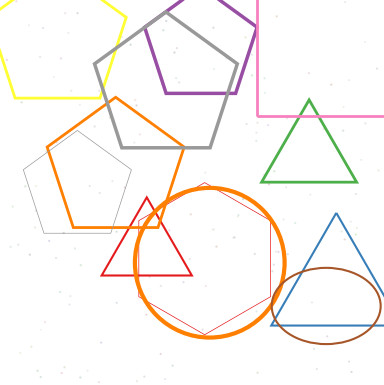[{"shape": "triangle", "thickness": 1.5, "radius": 0.68, "center": [0.381, 0.352]}, {"shape": "hexagon", "thickness": 0.5, "radius": 0.99, "center": [0.532, 0.328]}, {"shape": "triangle", "thickness": 1.5, "radius": 0.98, "center": [0.874, 0.252]}, {"shape": "triangle", "thickness": 2, "radius": 0.71, "center": [0.803, 0.598]}, {"shape": "pentagon", "thickness": 2.5, "radius": 0.77, "center": [0.522, 0.882]}, {"shape": "circle", "thickness": 3, "radius": 0.97, "center": [0.545, 0.318]}, {"shape": "pentagon", "thickness": 2, "radius": 0.94, "center": [0.3, 0.56]}, {"shape": "pentagon", "thickness": 2, "radius": 0.94, "center": [0.149, 0.897]}, {"shape": "oval", "thickness": 1.5, "radius": 0.71, "center": [0.847, 0.205]}, {"shape": "square", "thickness": 2, "radius": 0.92, "center": [0.852, 0.884]}, {"shape": "pentagon", "thickness": 0.5, "radius": 0.74, "center": [0.201, 0.514]}, {"shape": "pentagon", "thickness": 2.5, "radius": 0.97, "center": [0.431, 0.774]}]